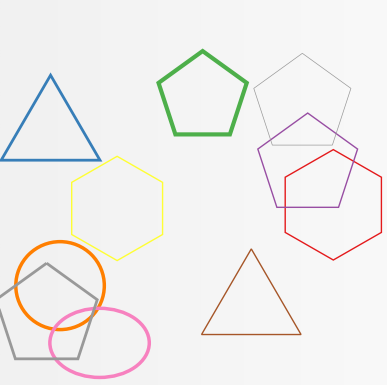[{"shape": "hexagon", "thickness": 1, "radius": 0.72, "center": [0.86, 0.468]}, {"shape": "triangle", "thickness": 2, "radius": 0.74, "center": [0.131, 0.658]}, {"shape": "pentagon", "thickness": 3, "radius": 0.6, "center": [0.523, 0.748]}, {"shape": "pentagon", "thickness": 1, "radius": 0.68, "center": [0.794, 0.571]}, {"shape": "circle", "thickness": 2.5, "radius": 0.57, "center": [0.155, 0.258]}, {"shape": "hexagon", "thickness": 1, "radius": 0.68, "center": [0.302, 0.459]}, {"shape": "triangle", "thickness": 1, "radius": 0.74, "center": [0.649, 0.205]}, {"shape": "oval", "thickness": 2.5, "radius": 0.64, "center": [0.257, 0.109]}, {"shape": "pentagon", "thickness": 2, "radius": 0.69, "center": [0.12, 0.179]}, {"shape": "pentagon", "thickness": 0.5, "radius": 0.66, "center": [0.78, 0.73]}]